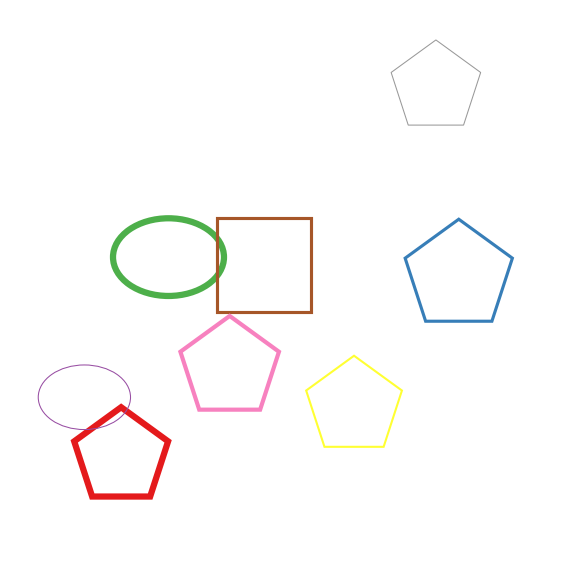[{"shape": "pentagon", "thickness": 3, "radius": 0.43, "center": [0.21, 0.208]}, {"shape": "pentagon", "thickness": 1.5, "radius": 0.49, "center": [0.794, 0.522]}, {"shape": "oval", "thickness": 3, "radius": 0.48, "center": [0.292, 0.554]}, {"shape": "oval", "thickness": 0.5, "radius": 0.4, "center": [0.146, 0.311]}, {"shape": "pentagon", "thickness": 1, "radius": 0.44, "center": [0.613, 0.296]}, {"shape": "square", "thickness": 1.5, "radius": 0.41, "center": [0.457, 0.54]}, {"shape": "pentagon", "thickness": 2, "radius": 0.45, "center": [0.398, 0.362]}, {"shape": "pentagon", "thickness": 0.5, "radius": 0.41, "center": [0.755, 0.848]}]